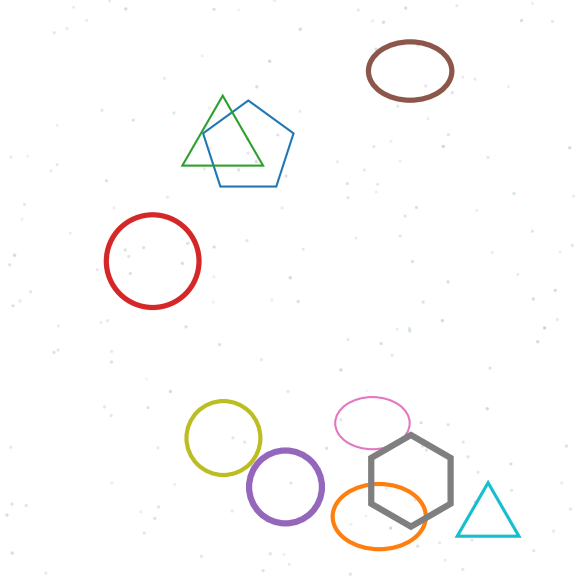[{"shape": "pentagon", "thickness": 1, "radius": 0.41, "center": [0.43, 0.743]}, {"shape": "oval", "thickness": 2, "radius": 0.4, "center": [0.657, 0.105]}, {"shape": "triangle", "thickness": 1, "radius": 0.4, "center": [0.386, 0.753]}, {"shape": "circle", "thickness": 2.5, "radius": 0.4, "center": [0.264, 0.547]}, {"shape": "circle", "thickness": 3, "radius": 0.32, "center": [0.494, 0.156]}, {"shape": "oval", "thickness": 2.5, "radius": 0.36, "center": [0.71, 0.876]}, {"shape": "oval", "thickness": 1, "radius": 0.32, "center": [0.645, 0.266]}, {"shape": "hexagon", "thickness": 3, "radius": 0.4, "center": [0.712, 0.167]}, {"shape": "circle", "thickness": 2, "radius": 0.32, "center": [0.387, 0.241]}, {"shape": "triangle", "thickness": 1.5, "radius": 0.31, "center": [0.845, 0.101]}]